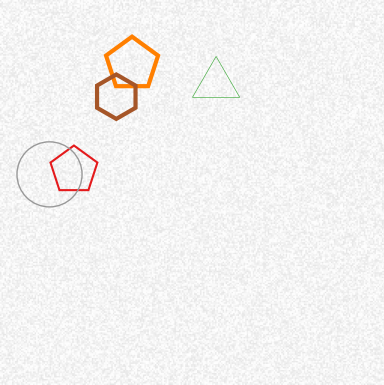[{"shape": "pentagon", "thickness": 1.5, "radius": 0.32, "center": [0.192, 0.558]}, {"shape": "triangle", "thickness": 0.5, "radius": 0.35, "center": [0.561, 0.783]}, {"shape": "pentagon", "thickness": 3, "radius": 0.36, "center": [0.343, 0.834]}, {"shape": "hexagon", "thickness": 3, "radius": 0.29, "center": [0.302, 0.749]}, {"shape": "circle", "thickness": 1, "radius": 0.42, "center": [0.129, 0.547]}]